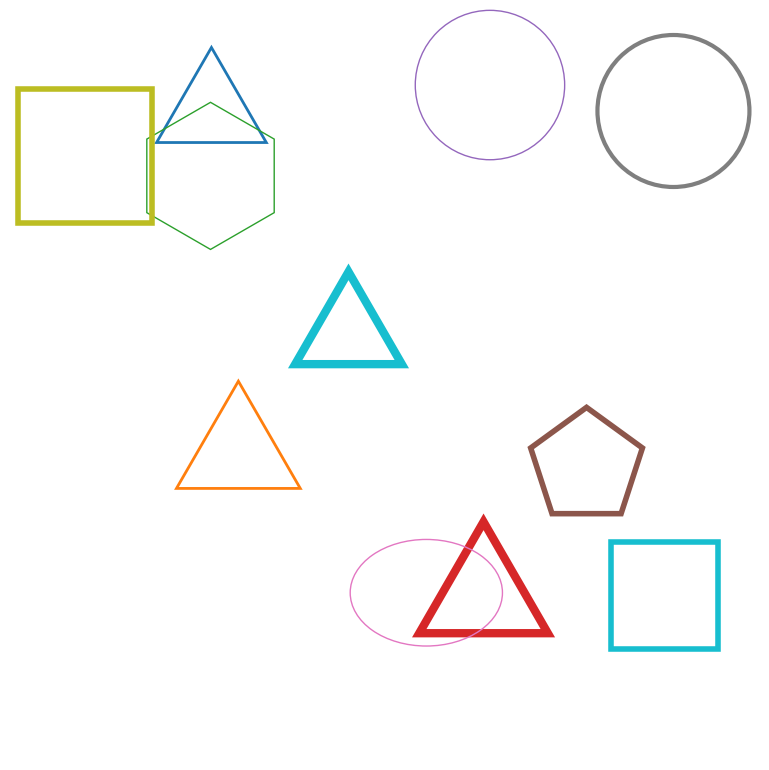[{"shape": "triangle", "thickness": 1, "radius": 0.41, "center": [0.275, 0.856]}, {"shape": "triangle", "thickness": 1, "radius": 0.46, "center": [0.31, 0.412]}, {"shape": "hexagon", "thickness": 0.5, "radius": 0.48, "center": [0.273, 0.772]}, {"shape": "triangle", "thickness": 3, "radius": 0.48, "center": [0.628, 0.226]}, {"shape": "circle", "thickness": 0.5, "radius": 0.49, "center": [0.636, 0.89]}, {"shape": "pentagon", "thickness": 2, "radius": 0.38, "center": [0.762, 0.395]}, {"shape": "oval", "thickness": 0.5, "radius": 0.49, "center": [0.554, 0.23]}, {"shape": "circle", "thickness": 1.5, "radius": 0.49, "center": [0.875, 0.856]}, {"shape": "square", "thickness": 2, "radius": 0.44, "center": [0.11, 0.797]}, {"shape": "square", "thickness": 2, "radius": 0.35, "center": [0.863, 0.226]}, {"shape": "triangle", "thickness": 3, "radius": 0.4, "center": [0.453, 0.567]}]